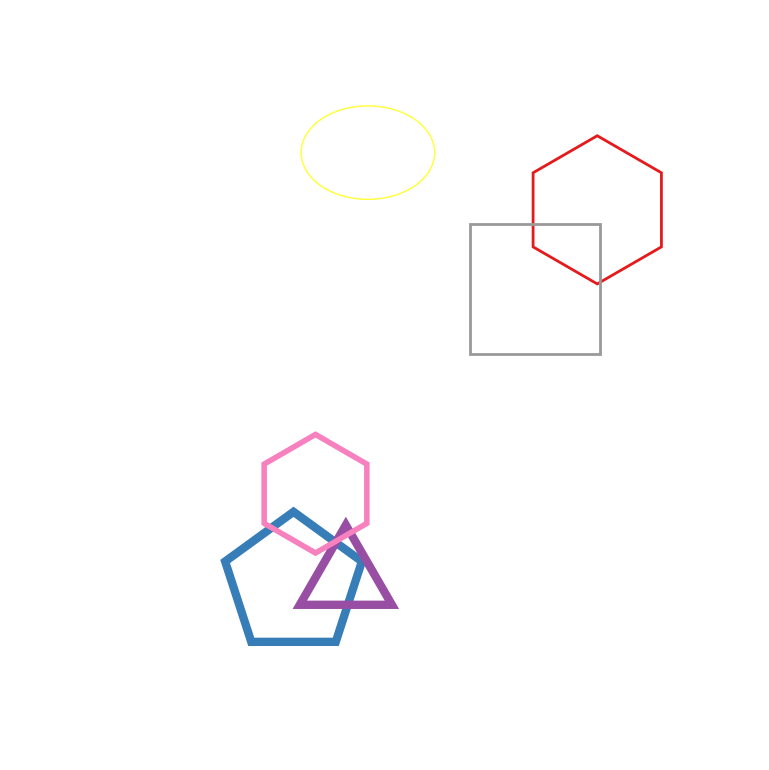[{"shape": "hexagon", "thickness": 1, "radius": 0.48, "center": [0.776, 0.727]}, {"shape": "pentagon", "thickness": 3, "radius": 0.47, "center": [0.381, 0.242]}, {"shape": "triangle", "thickness": 3, "radius": 0.35, "center": [0.449, 0.249]}, {"shape": "oval", "thickness": 0.5, "radius": 0.43, "center": [0.478, 0.802]}, {"shape": "hexagon", "thickness": 2, "radius": 0.38, "center": [0.41, 0.359]}, {"shape": "square", "thickness": 1, "radius": 0.42, "center": [0.695, 0.625]}]